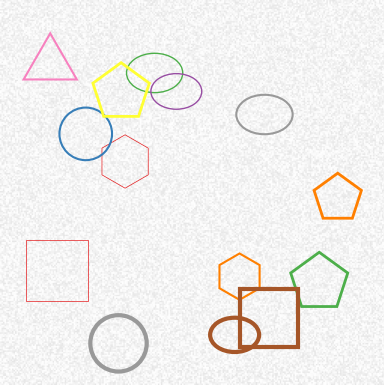[{"shape": "square", "thickness": 0.5, "radius": 0.4, "center": [0.148, 0.297]}, {"shape": "hexagon", "thickness": 0.5, "radius": 0.35, "center": [0.325, 0.581]}, {"shape": "circle", "thickness": 1.5, "radius": 0.34, "center": [0.223, 0.652]}, {"shape": "oval", "thickness": 1, "radius": 0.36, "center": [0.402, 0.811]}, {"shape": "pentagon", "thickness": 2, "radius": 0.39, "center": [0.829, 0.267]}, {"shape": "oval", "thickness": 1, "radius": 0.33, "center": [0.458, 0.763]}, {"shape": "hexagon", "thickness": 1.5, "radius": 0.3, "center": [0.622, 0.281]}, {"shape": "pentagon", "thickness": 2, "radius": 0.32, "center": [0.877, 0.486]}, {"shape": "pentagon", "thickness": 2, "radius": 0.39, "center": [0.315, 0.76]}, {"shape": "oval", "thickness": 3, "radius": 0.32, "center": [0.609, 0.13]}, {"shape": "square", "thickness": 3, "radius": 0.38, "center": [0.699, 0.174]}, {"shape": "triangle", "thickness": 1.5, "radius": 0.4, "center": [0.13, 0.834]}, {"shape": "circle", "thickness": 3, "radius": 0.37, "center": [0.308, 0.108]}, {"shape": "oval", "thickness": 1.5, "radius": 0.37, "center": [0.687, 0.703]}]